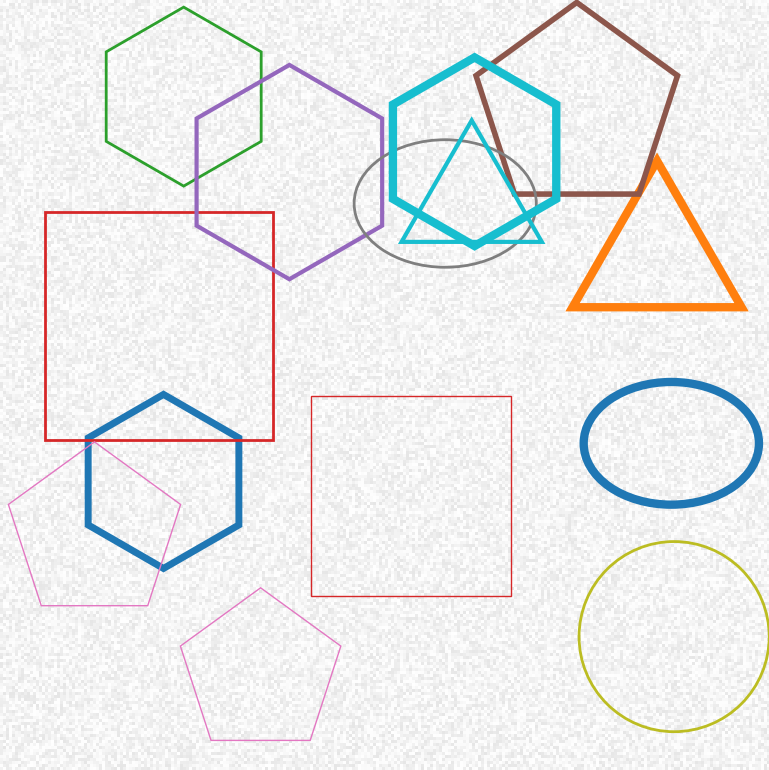[{"shape": "hexagon", "thickness": 2.5, "radius": 0.57, "center": [0.212, 0.375]}, {"shape": "oval", "thickness": 3, "radius": 0.57, "center": [0.872, 0.424]}, {"shape": "triangle", "thickness": 3, "radius": 0.63, "center": [0.853, 0.664]}, {"shape": "hexagon", "thickness": 1, "radius": 0.58, "center": [0.239, 0.875]}, {"shape": "square", "thickness": 0.5, "radius": 0.65, "center": [0.534, 0.356]}, {"shape": "square", "thickness": 1, "radius": 0.74, "center": [0.207, 0.577]}, {"shape": "hexagon", "thickness": 1.5, "radius": 0.7, "center": [0.376, 0.777]}, {"shape": "pentagon", "thickness": 2, "radius": 0.69, "center": [0.749, 0.859]}, {"shape": "pentagon", "thickness": 0.5, "radius": 0.59, "center": [0.123, 0.309]}, {"shape": "pentagon", "thickness": 0.5, "radius": 0.55, "center": [0.338, 0.127]}, {"shape": "oval", "thickness": 1, "radius": 0.59, "center": [0.578, 0.736]}, {"shape": "circle", "thickness": 1, "radius": 0.62, "center": [0.875, 0.173]}, {"shape": "hexagon", "thickness": 3, "radius": 0.61, "center": [0.616, 0.803]}, {"shape": "triangle", "thickness": 1.5, "radius": 0.53, "center": [0.613, 0.738]}]